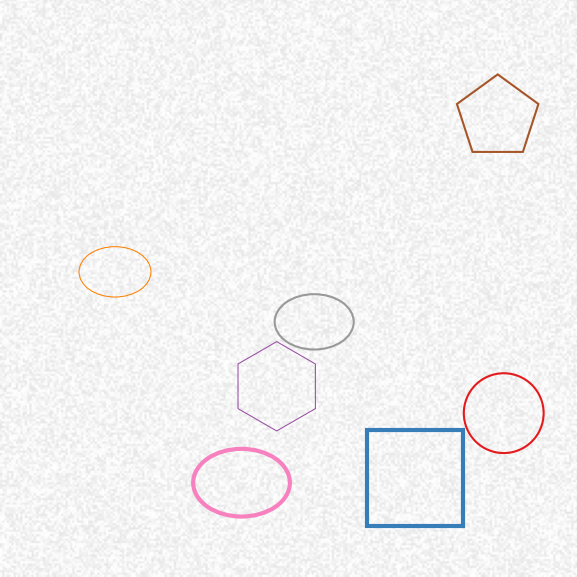[{"shape": "circle", "thickness": 1, "radius": 0.35, "center": [0.872, 0.284]}, {"shape": "square", "thickness": 2, "radius": 0.42, "center": [0.719, 0.172]}, {"shape": "hexagon", "thickness": 0.5, "radius": 0.39, "center": [0.479, 0.33]}, {"shape": "oval", "thickness": 0.5, "radius": 0.31, "center": [0.199, 0.528]}, {"shape": "pentagon", "thickness": 1, "radius": 0.37, "center": [0.862, 0.796]}, {"shape": "oval", "thickness": 2, "radius": 0.42, "center": [0.418, 0.163]}, {"shape": "oval", "thickness": 1, "radius": 0.34, "center": [0.544, 0.442]}]